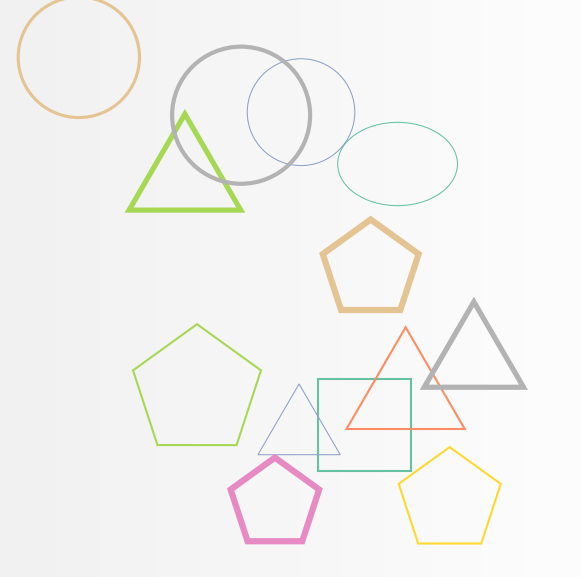[{"shape": "square", "thickness": 1, "radius": 0.4, "center": [0.627, 0.263]}, {"shape": "oval", "thickness": 0.5, "radius": 0.52, "center": [0.684, 0.715]}, {"shape": "triangle", "thickness": 1, "radius": 0.59, "center": [0.698, 0.315]}, {"shape": "triangle", "thickness": 0.5, "radius": 0.41, "center": [0.515, 0.253]}, {"shape": "circle", "thickness": 0.5, "radius": 0.46, "center": [0.518, 0.805]}, {"shape": "pentagon", "thickness": 3, "radius": 0.4, "center": [0.473, 0.127]}, {"shape": "pentagon", "thickness": 1, "radius": 0.58, "center": [0.339, 0.322]}, {"shape": "triangle", "thickness": 2.5, "radius": 0.55, "center": [0.318, 0.691]}, {"shape": "pentagon", "thickness": 1, "radius": 0.46, "center": [0.774, 0.133]}, {"shape": "pentagon", "thickness": 3, "radius": 0.43, "center": [0.638, 0.532]}, {"shape": "circle", "thickness": 1.5, "radius": 0.52, "center": [0.136, 0.9]}, {"shape": "triangle", "thickness": 2.5, "radius": 0.49, "center": [0.815, 0.378]}, {"shape": "circle", "thickness": 2, "radius": 0.59, "center": [0.415, 0.8]}]